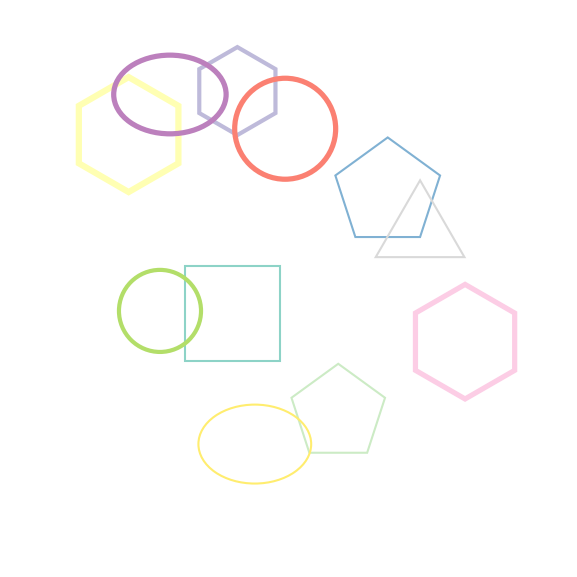[{"shape": "square", "thickness": 1, "radius": 0.41, "center": [0.403, 0.456]}, {"shape": "hexagon", "thickness": 3, "radius": 0.5, "center": [0.223, 0.766]}, {"shape": "hexagon", "thickness": 2, "radius": 0.38, "center": [0.411, 0.841]}, {"shape": "circle", "thickness": 2.5, "radius": 0.44, "center": [0.494, 0.776]}, {"shape": "pentagon", "thickness": 1, "radius": 0.48, "center": [0.671, 0.666]}, {"shape": "circle", "thickness": 2, "radius": 0.36, "center": [0.277, 0.461]}, {"shape": "hexagon", "thickness": 2.5, "radius": 0.5, "center": [0.805, 0.407]}, {"shape": "triangle", "thickness": 1, "radius": 0.44, "center": [0.727, 0.598]}, {"shape": "oval", "thickness": 2.5, "radius": 0.49, "center": [0.294, 0.836]}, {"shape": "pentagon", "thickness": 1, "radius": 0.43, "center": [0.586, 0.284]}, {"shape": "oval", "thickness": 1, "radius": 0.49, "center": [0.441, 0.23]}]